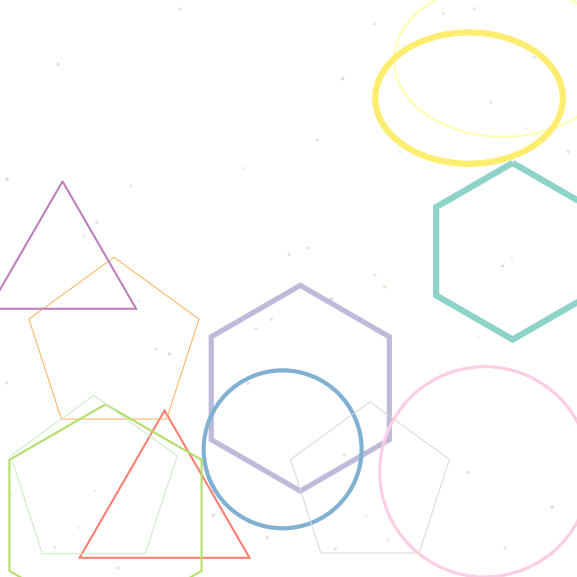[{"shape": "hexagon", "thickness": 3, "radius": 0.76, "center": [0.888, 0.564]}, {"shape": "oval", "thickness": 1, "radius": 0.95, "center": [0.872, 0.895]}, {"shape": "hexagon", "thickness": 2.5, "radius": 0.89, "center": [0.52, 0.327]}, {"shape": "triangle", "thickness": 1, "radius": 0.85, "center": [0.285, 0.118]}, {"shape": "circle", "thickness": 2, "radius": 0.68, "center": [0.489, 0.221]}, {"shape": "pentagon", "thickness": 0.5, "radius": 0.77, "center": [0.197, 0.399]}, {"shape": "hexagon", "thickness": 1, "radius": 0.96, "center": [0.183, 0.107]}, {"shape": "circle", "thickness": 1.5, "radius": 0.91, "center": [0.84, 0.182]}, {"shape": "pentagon", "thickness": 0.5, "radius": 0.72, "center": [0.641, 0.159]}, {"shape": "triangle", "thickness": 1, "radius": 0.74, "center": [0.108, 0.538]}, {"shape": "pentagon", "thickness": 0.5, "radius": 0.76, "center": [0.162, 0.163]}, {"shape": "oval", "thickness": 3, "radius": 0.81, "center": [0.812, 0.829]}]